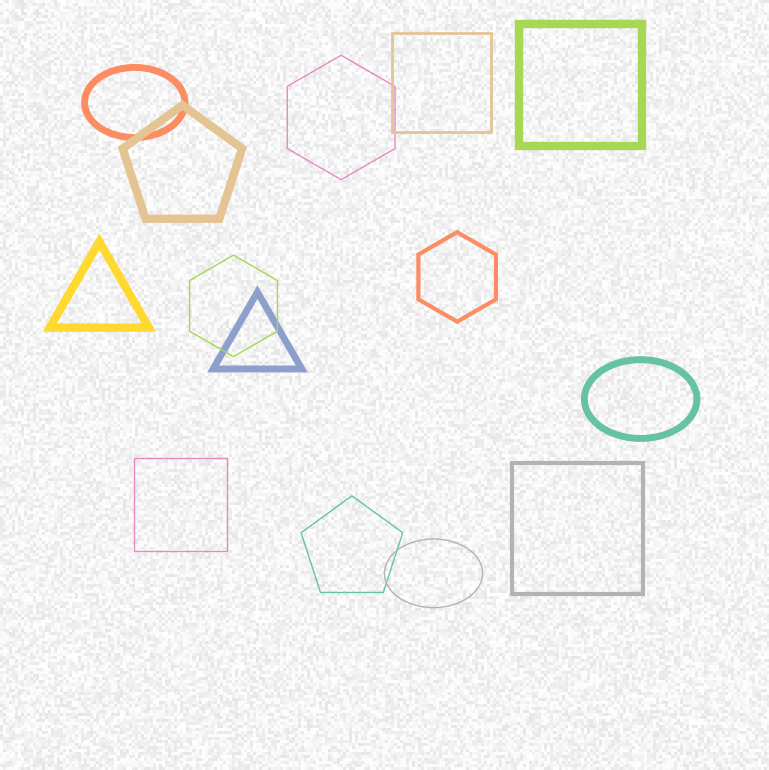[{"shape": "oval", "thickness": 2.5, "radius": 0.37, "center": [0.832, 0.482]}, {"shape": "pentagon", "thickness": 0.5, "radius": 0.35, "center": [0.457, 0.287]}, {"shape": "hexagon", "thickness": 1.5, "radius": 0.29, "center": [0.594, 0.64]}, {"shape": "oval", "thickness": 2.5, "radius": 0.33, "center": [0.175, 0.867]}, {"shape": "triangle", "thickness": 2.5, "radius": 0.33, "center": [0.334, 0.554]}, {"shape": "hexagon", "thickness": 0.5, "radius": 0.4, "center": [0.443, 0.847]}, {"shape": "square", "thickness": 0.5, "radius": 0.3, "center": [0.235, 0.345]}, {"shape": "hexagon", "thickness": 0.5, "radius": 0.33, "center": [0.303, 0.603]}, {"shape": "square", "thickness": 3, "radius": 0.4, "center": [0.754, 0.89]}, {"shape": "triangle", "thickness": 3, "radius": 0.37, "center": [0.129, 0.612]}, {"shape": "square", "thickness": 1, "radius": 0.32, "center": [0.573, 0.893]}, {"shape": "pentagon", "thickness": 3, "radius": 0.41, "center": [0.237, 0.782]}, {"shape": "square", "thickness": 1.5, "radius": 0.43, "center": [0.75, 0.314]}, {"shape": "oval", "thickness": 0.5, "radius": 0.32, "center": [0.563, 0.255]}]